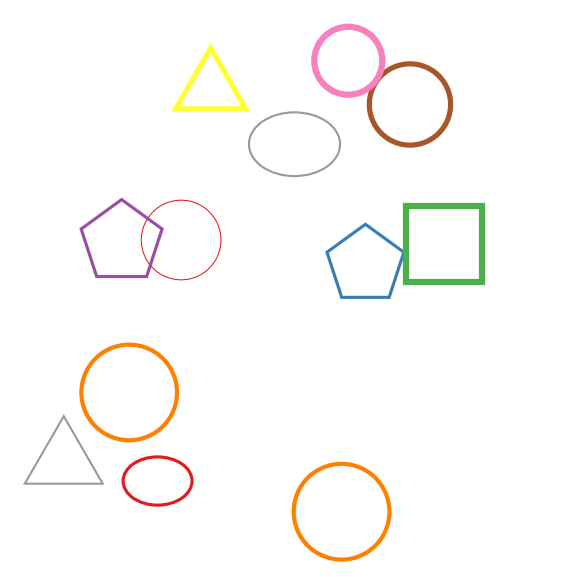[{"shape": "circle", "thickness": 0.5, "radius": 0.34, "center": [0.314, 0.584]}, {"shape": "oval", "thickness": 1.5, "radius": 0.3, "center": [0.273, 0.166]}, {"shape": "pentagon", "thickness": 1.5, "radius": 0.35, "center": [0.633, 0.541]}, {"shape": "square", "thickness": 3, "radius": 0.33, "center": [0.769, 0.577]}, {"shape": "pentagon", "thickness": 1.5, "radius": 0.37, "center": [0.211, 0.58]}, {"shape": "circle", "thickness": 2, "radius": 0.41, "center": [0.224, 0.32]}, {"shape": "circle", "thickness": 2, "radius": 0.41, "center": [0.591, 0.113]}, {"shape": "triangle", "thickness": 2.5, "radius": 0.35, "center": [0.365, 0.846]}, {"shape": "circle", "thickness": 2.5, "radius": 0.35, "center": [0.71, 0.818]}, {"shape": "circle", "thickness": 3, "radius": 0.29, "center": [0.603, 0.894]}, {"shape": "oval", "thickness": 1, "radius": 0.39, "center": [0.51, 0.749]}, {"shape": "triangle", "thickness": 1, "radius": 0.39, "center": [0.11, 0.201]}]